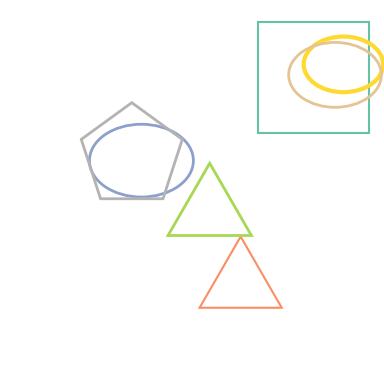[{"shape": "square", "thickness": 1.5, "radius": 0.72, "center": [0.815, 0.798]}, {"shape": "triangle", "thickness": 1.5, "radius": 0.62, "center": [0.625, 0.262]}, {"shape": "oval", "thickness": 2, "radius": 0.67, "center": [0.367, 0.583]}, {"shape": "triangle", "thickness": 2, "radius": 0.63, "center": [0.545, 0.451]}, {"shape": "oval", "thickness": 3, "radius": 0.52, "center": [0.892, 0.833]}, {"shape": "oval", "thickness": 2, "radius": 0.6, "center": [0.87, 0.806]}, {"shape": "pentagon", "thickness": 2, "radius": 0.69, "center": [0.342, 0.595]}]